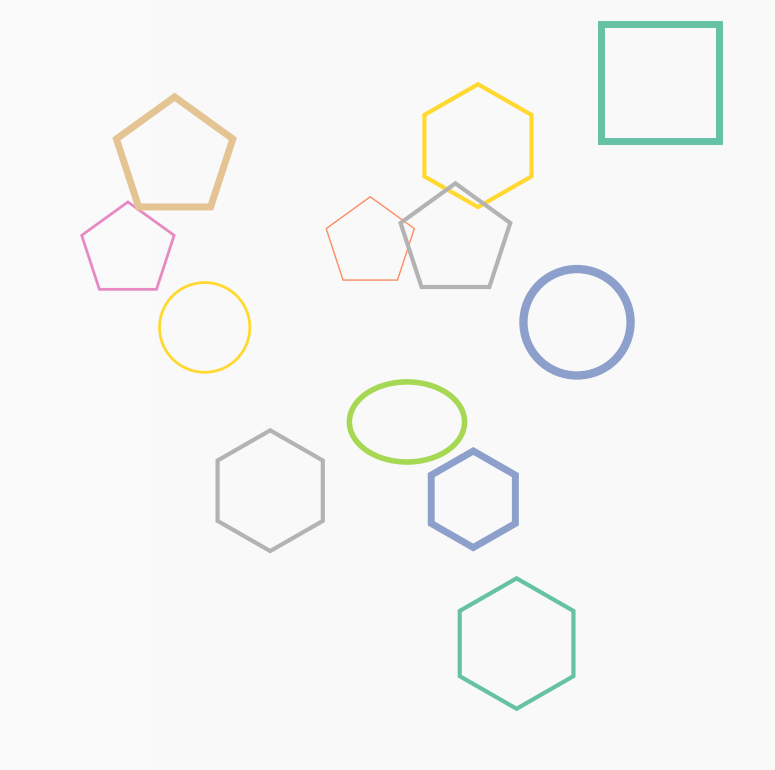[{"shape": "hexagon", "thickness": 1.5, "radius": 0.42, "center": [0.667, 0.164]}, {"shape": "square", "thickness": 2.5, "radius": 0.38, "center": [0.851, 0.893]}, {"shape": "pentagon", "thickness": 0.5, "radius": 0.3, "center": [0.478, 0.685]}, {"shape": "circle", "thickness": 3, "radius": 0.35, "center": [0.745, 0.581]}, {"shape": "hexagon", "thickness": 2.5, "radius": 0.31, "center": [0.611, 0.352]}, {"shape": "pentagon", "thickness": 1, "radius": 0.31, "center": [0.165, 0.675]}, {"shape": "oval", "thickness": 2, "radius": 0.37, "center": [0.525, 0.452]}, {"shape": "hexagon", "thickness": 1.5, "radius": 0.4, "center": [0.617, 0.811]}, {"shape": "circle", "thickness": 1, "radius": 0.29, "center": [0.264, 0.575]}, {"shape": "pentagon", "thickness": 2.5, "radius": 0.39, "center": [0.225, 0.795]}, {"shape": "hexagon", "thickness": 1.5, "radius": 0.39, "center": [0.349, 0.363]}, {"shape": "pentagon", "thickness": 1.5, "radius": 0.37, "center": [0.588, 0.687]}]